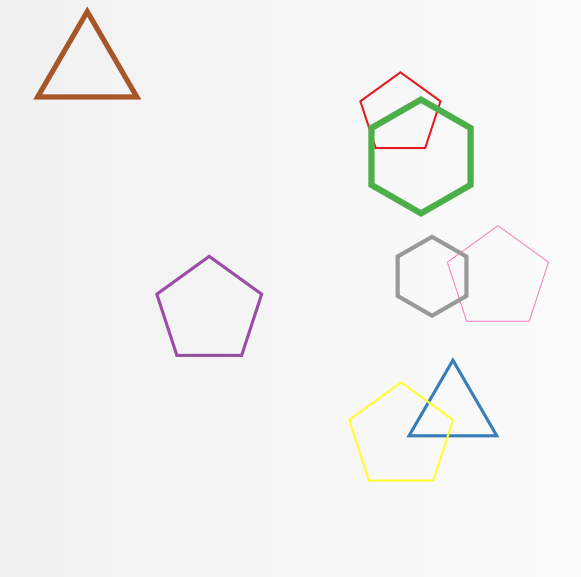[{"shape": "pentagon", "thickness": 1, "radius": 0.36, "center": [0.689, 0.801]}, {"shape": "triangle", "thickness": 1.5, "radius": 0.44, "center": [0.779, 0.288]}, {"shape": "hexagon", "thickness": 3, "radius": 0.49, "center": [0.724, 0.728]}, {"shape": "pentagon", "thickness": 1.5, "radius": 0.47, "center": [0.36, 0.46]}, {"shape": "pentagon", "thickness": 1, "radius": 0.47, "center": [0.69, 0.243]}, {"shape": "triangle", "thickness": 2.5, "radius": 0.49, "center": [0.15, 0.881]}, {"shape": "pentagon", "thickness": 0.5, "radius": 0.46, "center": [0.857, 0.517]}, {"shape": "hexagon", "thickness": 2, "radius": 0.34, "center": [0.743, 0.521]}]